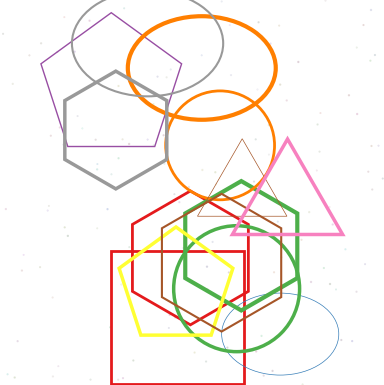[{"shape": "square", "thickness": 2, "radius": 0.87, "center": [0.462, 0.176]}, {"shape": "hexagon", "thickness": 2, "radius": 0.87, "center": [0.495, 0.33]}, {"shape": "oval", "thickness": 0.5, "radius": 0.76, "center": [0.728, 0.132]}, {"shape": "circle", "thickness": 2.5, "radius": 0.82, "center": [0.615, 0.25]}, {"shape": "hexagon", "thickness": 3, "radius": 0.84, "center": [0.627, 0.362]}, {"shape": "pentagon", "thickness": 1, "radius": 0.96, "center": [0.289, 0.775]}, {"shape": "oval", "thickness": 3, "radius": 0.96, "center": [0.524, 0.823]}, {"shape": "circle", "thickness": 2, "radius": 0.71, "center": [0.572, 0.622]}, {"shape": "pentagon", "thickness": 2.5, "radius": 0.78, "center": [0.457, 0.255]}, {"shape": "hexagon", "thickness": 1.5, "radius": 0.89, "center": [0.575, 0.318]}, {"shape": "triangle", "thickness": 0.5, "radius": 0.67, "center": [0.629, 0.505]}, {"shape": "triangle", "thickness": 2.5, "radius": 0.83, "center": [0.747, 0.474]}, {"shape": "hexagon", "thickness": 2.5, "radius": 0.76, "center": [0.301, 0.662]}, {"shape": "oval", "thickness": 1.5, "radius": 0.98, "center": [0.383, 0.887]}]